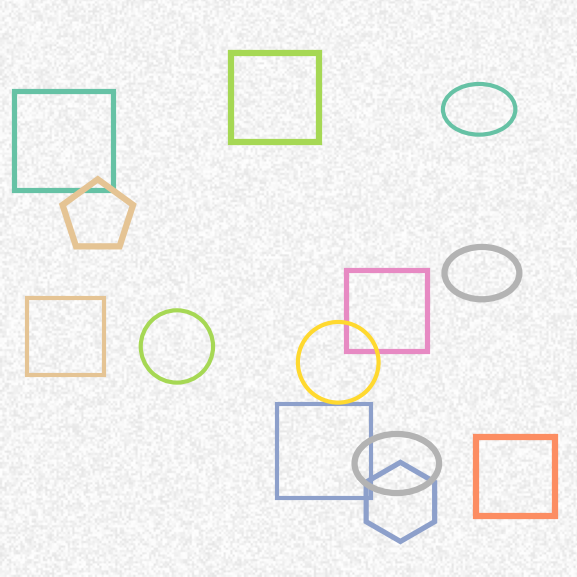[{"shape": "square", "thickness": 2.5, "radius": 0.43, "center": [0.11, 0.756]}, {"shape": "oval", "thickness": 2, "radius": 0.31, "center": [0.83, 0.81]}, {"shape": "square", "thickness": 3, "radius": 0.34, "center": [0.893, 0.174]}, {"shape": "hexagon", "thickness": 2.5, "radius": 0.34, "center": [0.693, 0.13]}, {"shape": "square", "thickness": 2, "radius": 0.41, "center": [0.561, 0.218]}, {"shape": "square", "thickness": 2.5, "radius": 0.35, "center": [0.669, 0.461]}, {"shape": "square", "thickness": 3, "radius": 0.38, "center": [0.476, 0.83]}, {"shape": "circle", "thickness": 2, "radius": 0.31, "center": [0.306, 0.399]}, {"shape": "circle", "thickness": 2, "radius": 0.35, "center": [0.586, 0.372]}, {"shape": "pentagon", "thickness": 3, "radius": 0.32, "center": [0.169, 0.624]}, {"shape": "square", "thickness": 2, "radius": 0.33, "center": [0.113, 0.416]}, {"shape": "oval", "thickness": 3, "radius": 0.37, "center": [0.687, 0.197]}, {"shape": "oval", "thickness": 3, "radius": 0.32, "center": [0.835, 0.526]}]